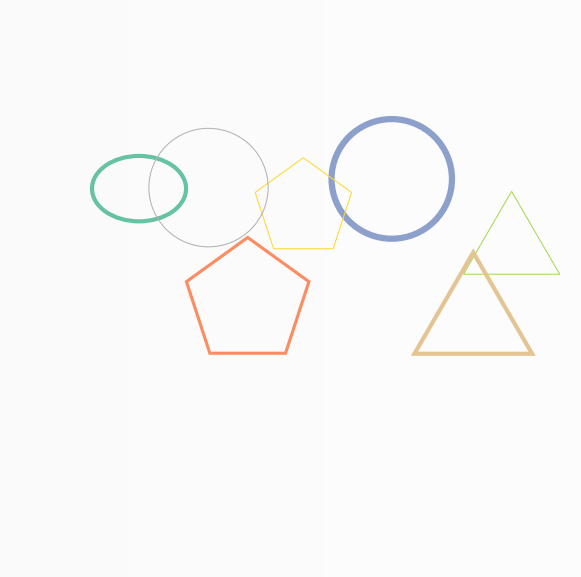[{"shape": "oval", "thickness": 2, "radius": 0.4, "center": [0.239, 0.672]}, {"shape": "pentagon", "thickness": 1.5, "radius": 0.55, "center": [0.426, 0.477]}, {"shape": "circle", "thickness": 3, "radius": 0.52, "center": [0.674, 0.689]}, {"shape": "triangle", "thickness": 0.5, "radius": 0.48, "center": [0.88, 0.572]}, {"shape": "pentagon", "thickness": 0.5, "radius": 0.44, "center": [0.522, 0.639]}, {"shape": "triangle", "thickness": 2, "radius": 0.58, "center": [0.814, 0.445]}, {"shape": "circle", "thickness": 0.5, "radius": 0.51, "center": [0.359, 0.674]}]